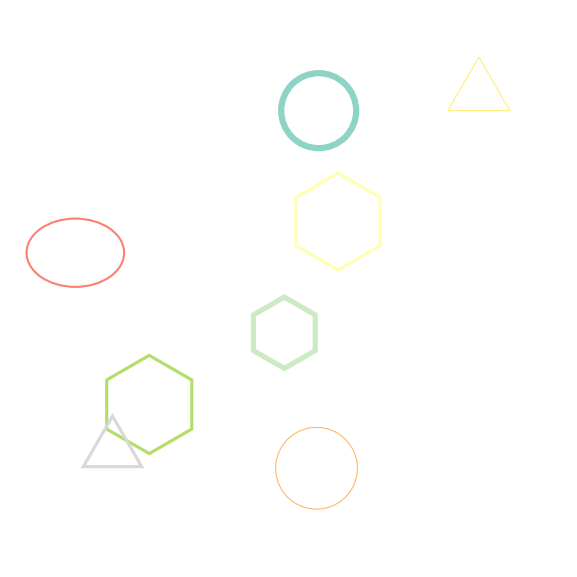[{"shape": "circle", "thickness": 3, "radius": 0.32, "center": [0.552, 0.807]}, {"shape": "hexagon", "thickness": 1.5, "radius": 0.42, "center": [0.585, 0.615]}, {"shape": "oval", "thickness": 1, "radius": 0.42, "center": [0.13, 0.561]}, {"shape": "circle", "thickness": 0.5, "radius": 0.35, "center": [0.548, 0.188]}, {"shape": "hexagon", "thickness": 1.5, "radius": 0.43, "center": [0.258, 0.299]}, {"shape": "triangle", "thickness": 1.5, "radius": 0.29, "center": [0.195, 0.22]}, {"shape": "hexagon", "thickness": 2.5, "radius": 0.31, "center": [0.492, 0.423]}, {"shape": "triangle", "thickness": 0.5, "radius": 0.31, "center": [0.829, 0.839]}]